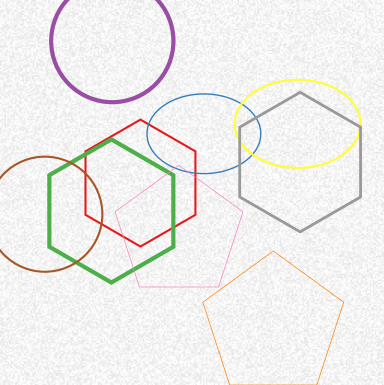[{"shape": "hexagon", "thickness": 1.5, "radius": 0.82, "center": [0.365, 0.524]}, {"shape": "oval", "thickness": 1, "radius": 0.74, "center": [0.53, 0.653]}, {"shape": "hexagon", "thickness": 3, "radius": 0.93, "center": [0.289, 0.452]}, {"shape": "circle", "thickness": 3, "radius": 0.79, "center": [0.292, 0.893]}, {"shape": "pentagon", "thickness": 0.5, "radius": 0.96, "center": [0.71, 0.156]}, {"shape": "oval", "thickness": 1.5, "radius": 0.82, "center": [0.773, 0.678]}, {"shape": "circle", "thickness": 1.5, "radius": 0.75, "center": [0.116, 0.444]}, {"shape": "pentagon", "thickness": 0.5, "radius": 0.87, "center": [0.465, 0.396]}, {"shape": "hexagon", "thickness": 2, "radius": 0.91, "center": [0.78, 0.579]}]